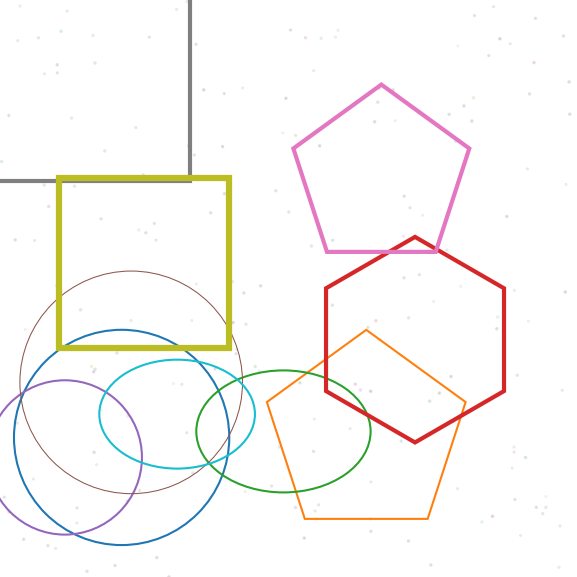[{"shape": "circle", "thickness": 1, "radius": 0.93, "center": [0.211, 0.242]}, {"shape": "pentagon", "thickness": 1, "radius": 0.9, "center": [0.634, 0.247]}, {"shape": "oval", "thickness": 1, "radius": 0.75, "center": [0.491, 0.252]}, {"shape": "hexagon", "thickness": 2, "radius": 0.89, "center": [0.719, 0.411]}, {"shape": "circle", "thickness": 1, "radius": 0.67, "center": [0.112, 0.207]}, {"shape": "circle", "thickness": 0.5, "radius": 0.96, "center": [0.227, 0.337]}, {"shape": "pentagon", "thickness": 2, "radius": 0.8, "center": [0.66, 0.693]}, {"shape": "square", "thickness": 2, "radius": 0.94, "center": [0.14, 0.875]}, {"shape": "square", "thickness": 3, "radius": 0.74, "center": [0.25, 0.544]}, {"shape": "oval", "thickness": 1, "radius": 0.67, "center": [0.307, 0.282]}]